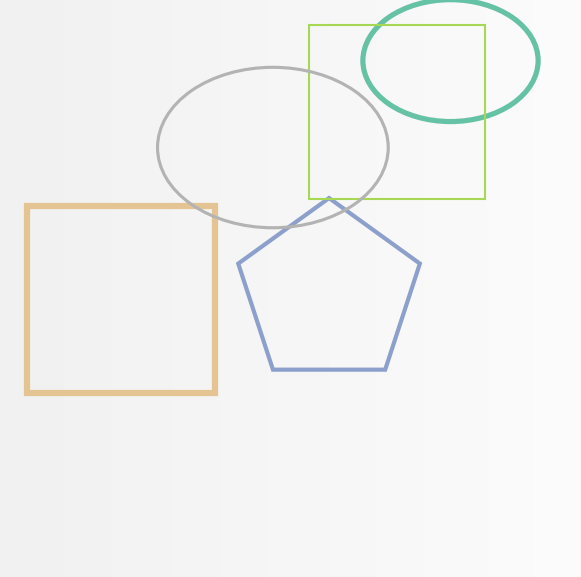[{"shape": "oval", "thickness": 2.5, "radius": 0.75, "center": [0.775, 0.894]}, {"shape": "pentagon", "thickness": 2, "radius": 0.82, "center": [0.566, 0.492]}, {"shape": "square", "thickness": 1, "radius": 0.75, "center": [0.683, 0.805]}, {"shape": "square", "thickness": 3, "radius": 0.81, "center": [0.208, 0.48]}, {"shape": "oval", "thickness": 1.5, "radius": 0.99, "center": [0.469, 0.744]}]